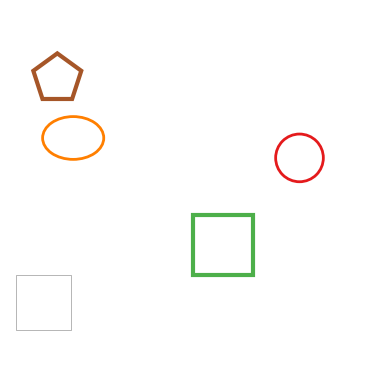[{"shape": "circle", "thickness": 2, "radius": 0.31, "center": [0.778, 0.59]}, {"shape": "square", "thickness": 3, "radius": 0.39, "center": [0.579, 0.364]}, {"shape": "oval", "thickness": 2, "radius": 0.4, "center": [0.19, 0.642]}, {"shape": "pentagon", "thickness": 3, "radius": 0.33, "center": [0.149, 0.796]}, {"shape": "square", "thickness": 0.5, "radius": 0.36, "center": [0.113, 0.215]}]